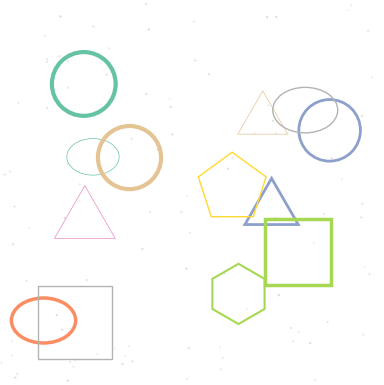[{"shape": "circle", "thickness": 3, "radius": 0.41, "center": [0.218, 0.782]}, {"shape": "oval", "thickness": 0.5, "radius": 0.34, "center": [0.242, 0.593]}, {"shape": "oval", "thickness": 2.5, "radius": 0.42, "center": [0.113, 0.168]}, {"shape": "triangle", "thickness": 2, "radius": 0.4, "center": [0.705, 0.457]}, {"shape": "circle", "thickness": 2, "radius": 0.4, "center": [0.856, 0.661]}, {"shape": "triangle", "thickness": 0.5, "radius": 0.46, "center": [0.22, 0.426]}, {"shape": "square", "thickness": 2.5, "radius": 0.43, "center": [0.774, 0.346]}, {"shape": "hexagon", "thickness": 1.5, "radius": 0.39, "center": [0.619, 0.237]}, {"shape": "pentagon", "thickness": 1, "radius": 0.46, "center": [0.603, 0.512]}, {"shape": "triangle", "thickness": 0.5, "radius": 0.38, "center": [0.683, 0.689]}, {"shape": "circle", "thickness": 3, "radius": 0.41, "center": [0.336, 0.591]}, {"shape": "oval", "thickness": 1, "radius": 0.42, "center": [0.793, 0.714]}, {"shape": "square", "thickness": 1, "radius": 0.48, "center": [0.195, 0.162]}]